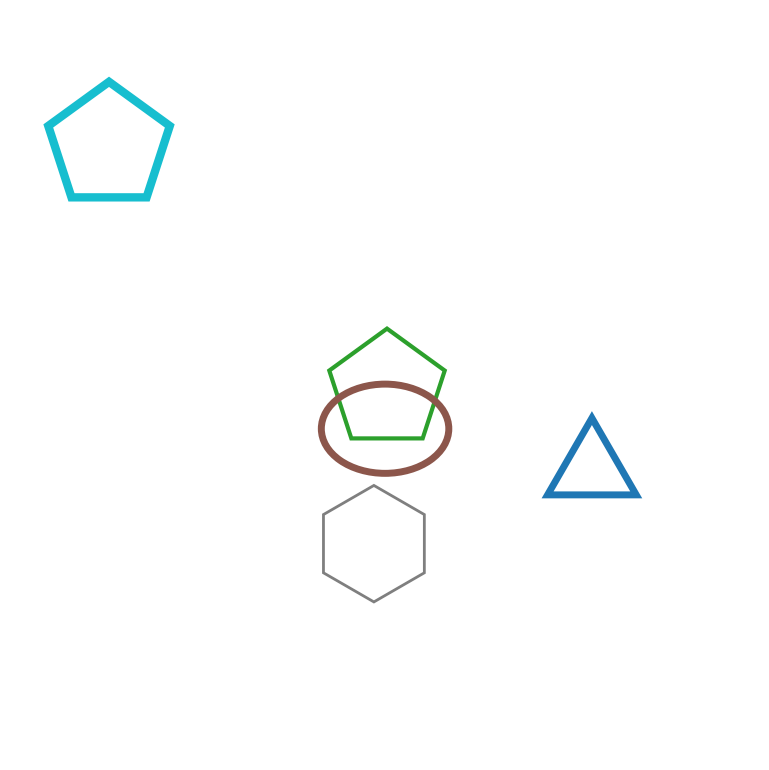[{"shape": "triangle", "thickness": 2.5, "radius": 0.33, "center": [0.769, 0.391]}, {"shape": "pentagon", "thickness": 1.5, "radius": 0.39, "center": [0.503, 0.494]}, {"shape": "oval", "thickness": 2.5, "radius": 0.41, "center": [0.5, 0.443]}, {"shape": "hexagon", "thickness": 1, "radius": 0.38, "center": [0.486, 0.294]}, {"shape": "pentagon", "thickness": 3, "radius": 0.41, "center": [0.142, 0.811]}]